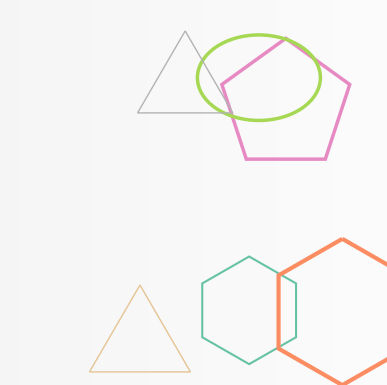[{"shape": "hexagon", "thickness": 1.5, "radius": 0.7, "center": [0.643, 0.194]}, {"shape": "hexagon", "thickness": 3, "radius": 0.95, "center": [0.883, 0.19]}, {"shape": "pentagon", "thickness": 2.5, "radius": 0.87, "center": [0.738, 0.727]}, {"shape": "oval", "thickness": 2.5, "radius": 0.79, "center": [0.668, 0.798]}, {"shape": "triangle", "thickness": 1, "radius": 0.75, "center": [0.361, 0.109]}, {"shape": "triangle", "thickness": 1, "radius": 0.71, "center": [0.478, 0.778]}]